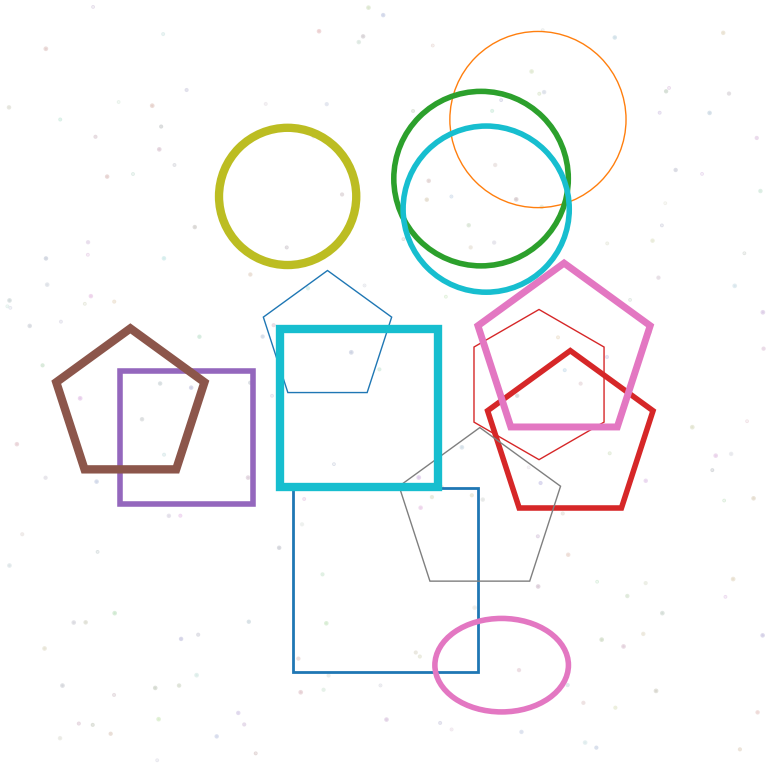[{"shape": "square", "thickness": 1, "radius": 0.6, "center": [0.501, 0.247]}, {"shape": "pentagon", "thickness": 0.5, "radius": 0.44, "center": [0.425, 0.561]}, {"shape": "circle", "thickness": 0.5, "radius": 0.57, "center": [0.699, 0.845]}, {"shape": "circle", "thickness": 2, "radius": 0.57, "center": [0.625, 0.768]}, {"shape": "hexagon", "thickness": 0.5, "radius": 0.49, "center": [0.7, 0.501]}, {"shape": "pentagon", "thickness": 2, "radius": 0.56, "center": [0.741, 0.432]}, {"shape": "square", "thickness": 2, "radius": 0.43, "center": [0.243, 0.432]}, {"shape": "pentagon", "thickness": 3, "radius": 0.51, "center": [0.169, 0.472]}, {"shape": "oval", "thickness": 2, "radius": 0.43, "center": [0.652, 0.136]}, {"shape": "pentagon", "thickness": 2.5, "radius": 0.59, "center": [0.733, 0.541]}, {"shape": "pentagon", "thickness": 0.5, "radius": 0.55, "center": [0.623, 0.334]}, {"shape": "circle", "thickness": 3, "radius": 0.45, "center": [0.374, 0.745]}, {"shape": "circle", "thickness": 2, "radius": 0.54, "center": [0.631, 0.728]}, {"shape": "square", "thickness": 3, "radius": 0.51, "center": [0.466, 0.47]}]